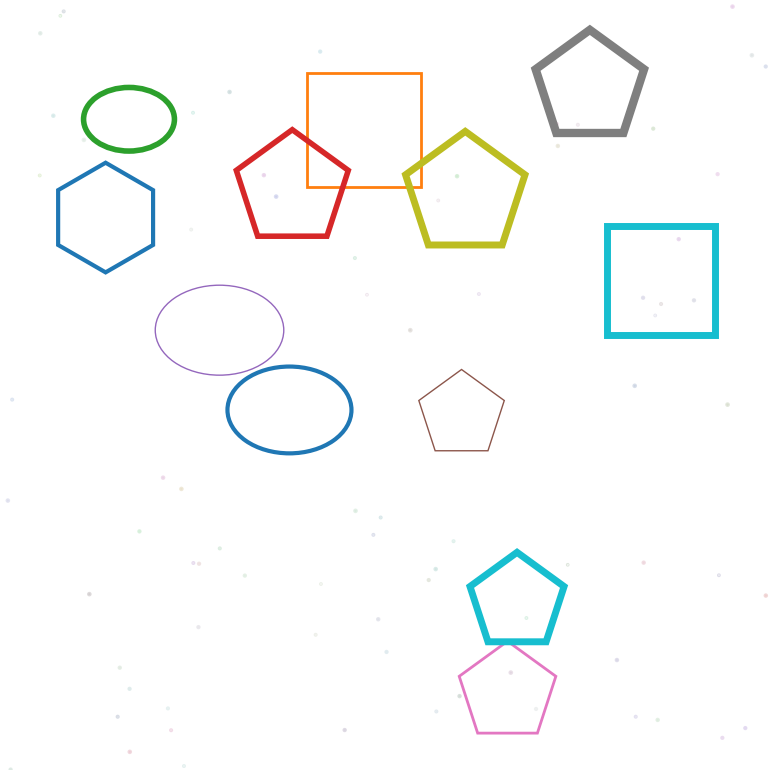[{"shape": "hexagon", "thickness": 1.5, "radius": 0.36, "center": [0.137, 0.717]}, {"shape": "oval", "thickness": 1.5, "radius": 0.4, "center": [0.376, 0.468]}, {"shape": "square", "thickness": 1, "radius": 0.37, "center": [0.472, 0.831]}, {"shape": "oval", "thickness": 2, "radius": 0.3, "center": [0.168, 0.845]}, {"shape": "pentagon", "thickness": 2, "radius": 0.38, "center": [0.38, 0.755]}, {"shape": "oval", "thickness": 0.5, "radius": 0.42, "center": [0.285, 0.571]}, {"shape": "pentagon", "thickness": 0.5, "radius": 0.29, "center": [0.599, 0.462]}, {"shape": "pentagon", "thickness": 1, "radius": 0.33, "center": [0.659, 0.101]}, {"shape": "pentagon", "thickness": 3, "radius": 0.37, "center": [0.766, 0.887]}, {"shape": "pentagon", "thickness": 2.5, "radius": 0.41, "center": [0.604, 0.748]}, {"shape": "square", "thickness": 2.5, "radius": 0.35, "center": [0.859, 0.636]}, {"shape": "pentagon", "thickness": 2.5, "radius": 0.32, "center": [0.671, 0.218]}]